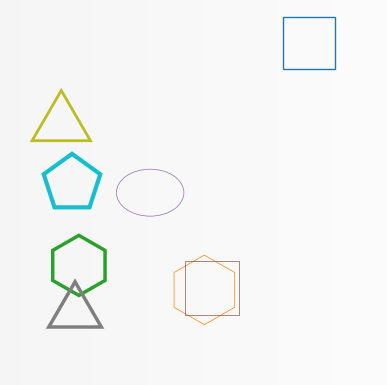[{"shape": "square", "thickness": 1, "radius": 0.34, "center": [0.798, 0.887]}, {"shape": "hexagon", "thickness": 0.5, "radius": 0.45, "center": [0.527, 0.247]}, {"shape": "hexagon", "thickness": 2.5, "radius": 0.39, "center": [0.204, 0.311]}, {"shape": "oval", "thickness": 0.5, "radius": 0.44, "center": [0.388, 0.5]}, {"shape": "square", "thickness": 0.5, "radius": 0.35, "center": [0.547, 0.252]}, {"shape": "triangle", "thickness": 2.5, "radius": 0.39, "center": [0.194, 0.19]}, {"shape": "triangle", "thickness": 2, "radius": 0.43, "center": [0.158, 0.678]}, {"shape": "pentagon", "thickness": 3, "radius": 0.38, "center": [0.186, 0.524]}]